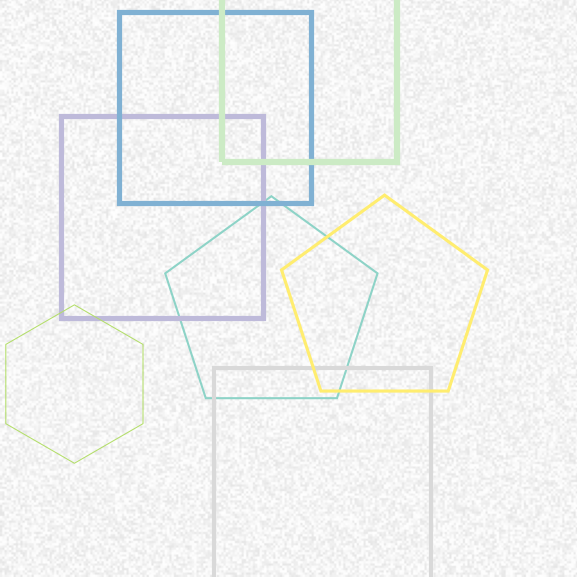[{"shape": "pentagon", "thickness": 1, "radius": 0.97, "center": [0.47, 0.466]}, {"shape": "square", "thickness": 2.5, "radius": 0.87, "center": [0.28, 0.623]}, {"shape": "square", "thickness": 2.5, "radius": 0.83, "center": [0.372, 0.814]}, {"shape": "hexagon", "thickness": 0.5, "radius": 0.69, "center": [0.129, 0.334]}, {"shape": "square", "thickness": 2, "radius": 0.94, "center": [0.559, 0.174]}, {"shape": "square", "thickness": 3, "radius": 0.76, "center": [0.536, 0.869]}, {"shape": "pentagon", "thickness": 1.5, "radius": 0.94, "center": [0.666, 0.474]}]